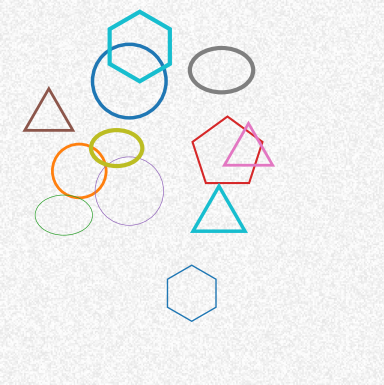[{"shape": "circle", "thickness": 2.5, "radius": 0.48, "center": [0.336, 0.789]}, {"shape": "hexagon", "thickness": 1, "radius": 0.36, "center": [0.498, 0.238]}, {"shape": "circle", "thickness": 2, "radius": 0.35, "center": [0.206, 0.556]}, {"shape": "oval", "thickness": 0.5, "radius": 0.37, "center": [0.166, 0.441]}, {"shape": "pentagon", "thickness": 1.5, "radius": 0.48, "center": [0.591, 0.602]}, {"shape": "circle", "thickness": 0.5, "radius": 0.44, "center": [0.336, 0.504]}, {"shape": "triangle", "thickness": 2, "radius": 0.36, "center": [0.127, 0.697]}, {"shape": "triangle", "thickness": 2, "radius": 0.36, "center": [0.645, 0.607]}, {"shape": "oval", "thickness": 3, "radius": 0.41, "center": [0.575, 0.818]}, {"shape": "oval", "thickness": 3, "radius": 0.33, "center": [0.303, 0.615]}, {"shape": "hexagon", "thickness": 3, "radius": 0.45, "center": [0.363, 0.879]}, {"shape": "triangle", "thickness": 2.5, "radius": 0.39, "center": [0.569, 0.438]}]